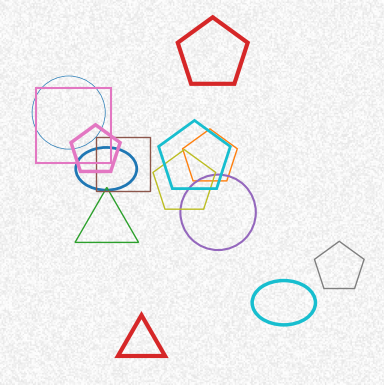[{"shape": "oval", "thickness": 2, "radius": 0.4, "center": [0.276, 0.562]}, {"shape": "circle", "thickness": 0.5, "radius": 0.48, "center": [0.178, 0.708]}, {"shape": "pentagon", "thickness": 1, "radius": 0.37, "center": [0.545, 0.591]}, {"shape": "triangle", "thickness": 1, "radius": 0.48, "center": [0.277, 0.418]}, {"shape": "pentagon", "thickness": 3, "radius": 0.48, "center": [0.553, 0.86]}, {"shape": "triangle", "thickness": 3, "radius": 0.35, "center": [0.368, 0.111]}, {"shape": "circle", "thickness": 1.5, "radius": 0.49, "center": [0.566, 0.448]}, {"shape": "square", "thickness": 1, "radius": 0.35, "center": [0.319, 0.573]}, {"shape": "square", "thickness": 1.5, "radius": 0.49, "center": [0.191, 0.674]}, {"shape": "pentagon", "thickness": 2.5, "radius": 0.33, "center": [0.248, 0.609]}, {"shape": "pentagon", "thickness": 1, "radius": 0.34, "center": [0.881, 0.305]}, {"shape": "pentagon", "thickness": 1, "radius": 0.43, "center": [0.479, 0.526]}, {"shape": "oval", "thickness": 2.5, "radius": 0.41, "center": [0.737, 0.214]}, {"shape": "pentagon", "thickness": 2, "radius": 0.49, "center": [0.505, 0.589]}]